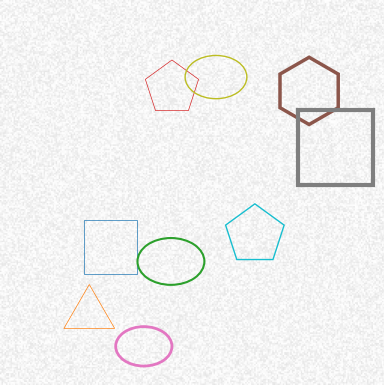[{"shape": "square", "thickness": 0.5, "radius": 0.35, "center": [0.287, 0.358]}, {"shape": "triangle", "thickness": 0.5, "radius": 0.38, "center": [0.232, 0.185]}, {"shape": "oval", "thickness": 1.5, "radius": 0.43, "center": [0.444, 0.321]}, {"shape": "pentagon", "thickness": 0.5, "radius": 0.36, "center": [0.447, 0.772]}, {"shape": "hexagon", "thickness": 2.5, "radius": 0.44, "center": [0.803, 0.764]}, {"shape": "oval", "thickness": 2, "radius": 0.37, "center": [0.374, 0.1]}, {"shape": "square", "thickness": 3, "radius": 0.49, "center": [0.872, 0.618]}, {"shape": "oval", "thickness": 1, "radius": 0.4, "center": [0.561, 0.8]}, {"shape": "pentagon", "thickness": 1, "radius": 0.4, "center": [0.662, 0.391]}]